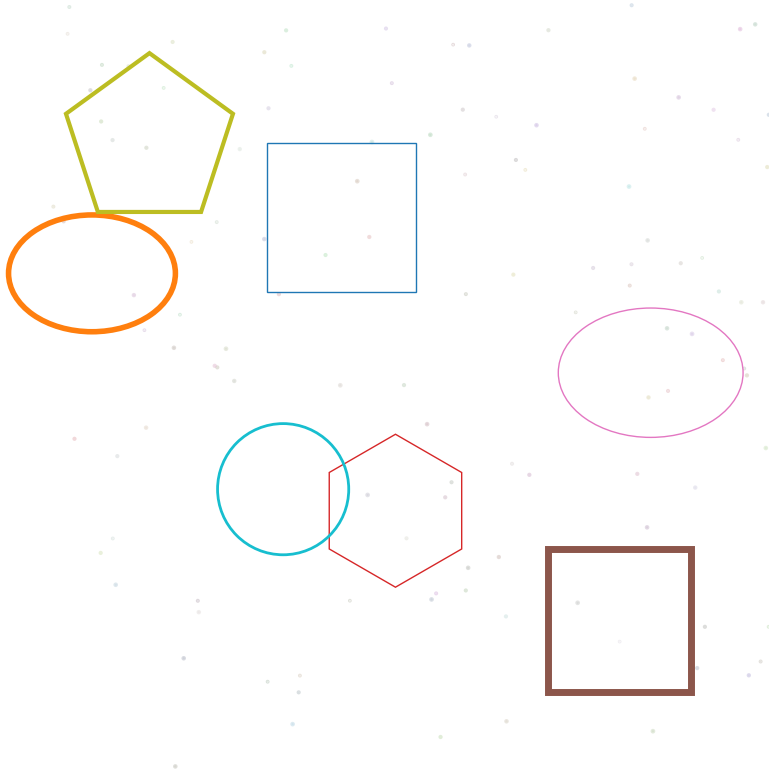[{"shape": "square", "thickness": 0.5, "radius": 0.48, "center": [0.443, 0.718]}, {"shape": "oval", "thickness": 2, "radius": 0.54, "center": [0.119, 0.645]}, {"shape": "hexagon", "thickness": 0.5, "radius": 0.5, "center": [0.514, 0.337]}, {"shape": "square", "thickness": 2.5, "radius": 0.46, "center": [0.804, 0.195]}, {"shape": "oval", "thickness": 0.5, "radius": 0.6, "center": [0.845, 0.516]}, {"shape": "pentagon", "thickness": 1.5, "radius": 0.57, "center": [0.194, 0.817]}, {"shape": "circle", "thickness": 1, "radius": 0.43, "center": [0.368, 0.365]}]